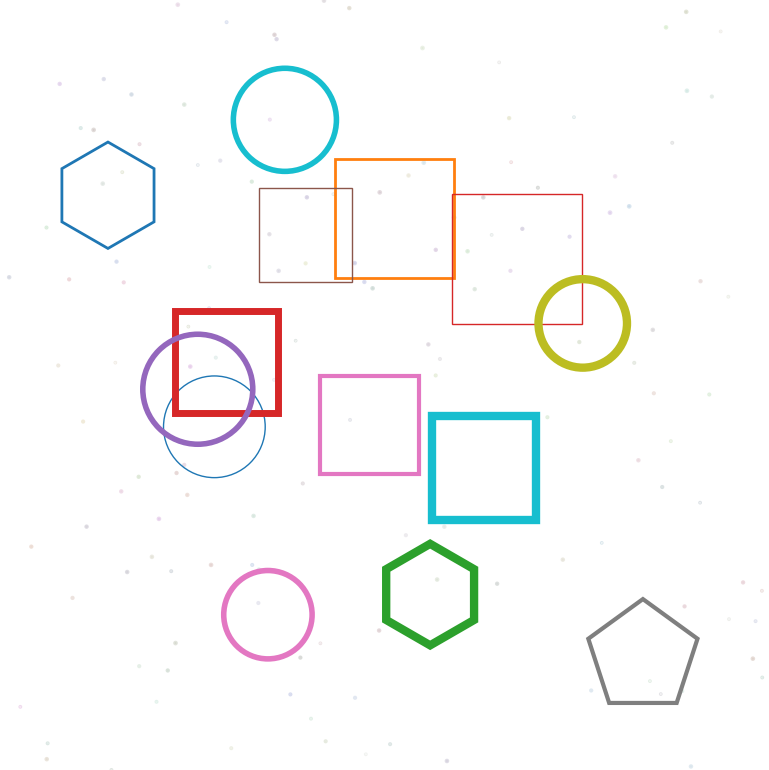[{"shape": "hexagon", "thickness": 1, "radius": 0.35, "center": [0.14, 0.746]}, {"shape": "circle", "thickness": 0.5, "radius": 0.33, "center": [0.278, 0.446]}, {"shape": "square", "thickness": 1, "radius": 0.39, "center": [0.513, 0.716]}, {"shape": "hexagon", "thickness": 3, "radius": 0.33, "center": [0.559, 0.228]}, {"shape": "square", "thickness": 2.5, "radius": 0.33, "center": [0.294, 0.53]}, {"shape": "square", "thickness": 0.5, "radius": 0.42, "center": [0.671, 0.664]}, {"shape": "circle", "thickness": 2, "radius": 0.36, "center": [0.257, 0.494]}, {"shape": "square", "thickness": 0.5, "radius": 0.3, "center": [0.397, 0.695]}, {"shape": "square", "thickness": 1.5, "radius": 0.32, "center": [0.48, 0.448]}, {"shape": "circle", "thickness": 2, "radius": 0.29, "center": [0.348, 0.202]}, {"shape": "pentagon", "thickness": 1.5, "radius": 0.37, "center": [0.835, 0.147]}, {"shape": "circle", "thickness": 3, "radius": 0.29, "center": [0.757, 0.58]}, {"shape": "square", "thickness": 3, "radius": 0.34, "center": [0.628, 0.392]}, {"shape": "circle", "thickness": 2, "radius": 0.33, "center": [0.37, 0.844]}]